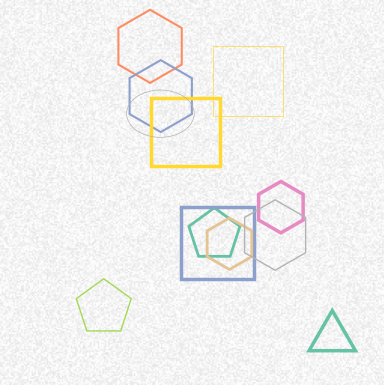[{"shape": "triangle", "thickness": 2.5, "radius": 0.35, "center": [0.863, 0.124]}, {"shape": "pentagon", "thickness": 2, "radius": 0.35, "center": [0.557, 0.391]}, {"shape": "hexagon", "thickness": 1.5, "radius": 0.47, "center": [0.39, 0.88]}, {"shape": "square", "thickness": 2.5, "radius": 0.47, "center": [0.565, 0.369]}, {"shape": "hexagon", "thickness": 1.5, "radius": 0.47, "center": [0.417, 0.75]}, {"shape": "hexagon", "thickness": 2.5, "radius": 0.33, "center": [0.73, 0.462]}, {"shape": "pentagon", "thickness": 1, "radius": 0.37, "center": [0.27, 0.201]}, {"shape": "square", "thickness": 0.5, "radius": 0.46, "center": [0.644, 0.789]}, {"shape": "square", "thickness": 2.5, "radius": 0.44, "center": [0.481, 0.657]}, {"shape": "hexagon", "thickness": 2, "radius": 0.33, "center": [0.596, 0.367]}, {"shape": "hexagon", "thickness": 1, "radius": 0.46, "center": [0.715, 0.39]}, {"shape": "oval", "thickness": 0.5, "radius": 0.44, "center": [0.417, 0.705]}]